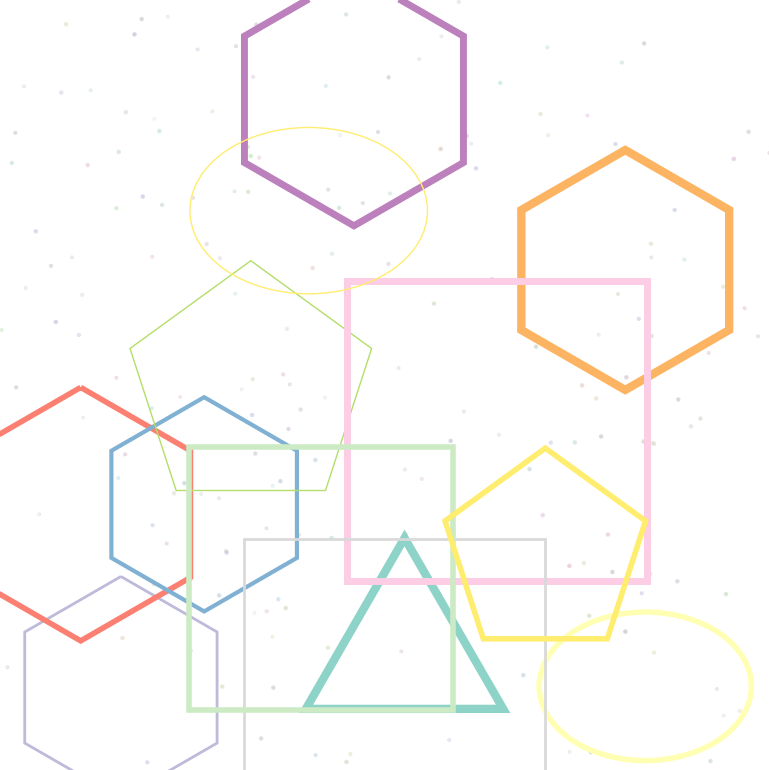[{"shape": "triangle", "thickness": 3, "radius": 0.74, "center": [0.525, 0.153]}, {"shape": "oval", "thickness": 2, "radius": 0.69, "center": [0.838, 0.109]}, {"shape": "hexagon", "thickness": 1, "radius": 0.72, "center": [0.157, 0.107]}, {"shape": "hexagon", "thickness": 2, "radius": 0.82, "center": [0.105, 0.332]}, {"shape": "hexagon", "thickness": 1.5, "radius": 0.7, "center": [0.265, 0.345]}, {"shape": "hexagon", "thickness": 3, "radius": 0.78, "center": [0.812, 0.649]}, {"shape": "pentagon", "thickness": 0.5, "radius": 0.82, "center": [0.326, 0.496]}, {"shape": "square", "thickness": 2.5, "radius": 0.97, "center": [0.645, 0.44]}, {"shape": "square", "thickness": 1, "radius": 0.98, "center": [0.513, 0.104]}, {"shape": "hexagon", "thickness": 2.5, "radius": 0.82, "center": [0.46, 0.871]}, {"shape": "square", "thickness": 2, "radius": 0.86, "center": [0.417, 0.249]}, {"shape": "pentagon", "thickness": 2, "radius": 0.68, "center": [0.708, 0.281]}, {"shape": "oval", "thickness": 0.5, "radius": 0.77, "center": [0.401, 0.726]}]